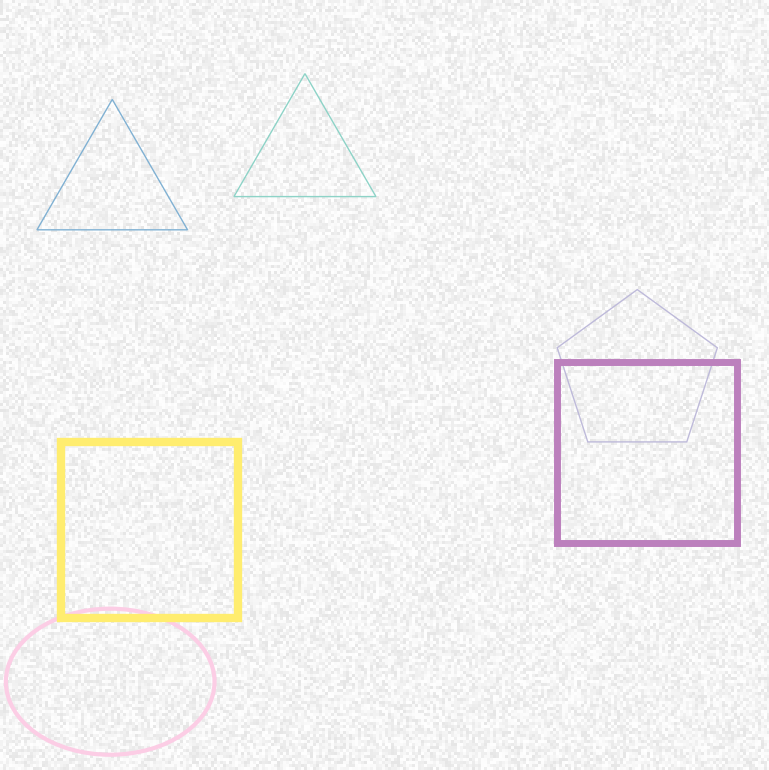[{"shape": "triangle", "thickness": 0.5, "radius": 0.53, "center": [0.396, 0.798]}, {"shape": "pentagon", "thickness": 0.5, "radius": 0.55, "center": [0.828, 0.515]}, {"shape": "triangle", "thickness": 0.5, "radius": 0.56, "center": [0.146, 0.758]}, {"shape": "oval", "thickness": 1.5, "radius": 0.68, "center": [0.143, 0.115]}, {"shape": "square", "thickness": 2.5, "radius": 0.59, "center": [0.84, 0.412]}, {"shape": "square", "thickness": 3, "radius": 0.57, "center": [0.194, 0.312]}]